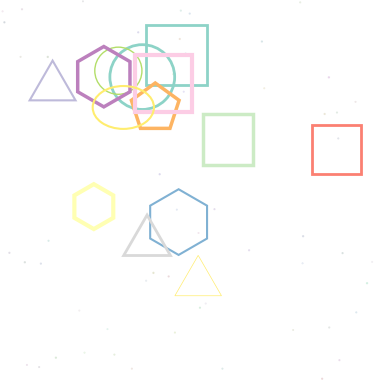[{"shape": "square", "thickness": 2, "radius": 0.39, "center": [0.459, 0.858]}, {"shape": "circle", "thickness": 2, "radius": 0.42, "center": [0.37, 0.8]}, {"shape": "hexagon", "thickness": 3, "radius": 0.29, "center": [0.244, 0.463]}, {"shape": "triangle", "thickness": 1.5, "radius": 0.34, "center": [0.137, 0.774]}, {"shape": "square", "thickness": 2, "radius": 0.32, "center": [0.873, 0.613]}, {"shape": "hexagon", "thickness": 1.5, "radius": 0.43, "center": [0.464, 0.423]}, {"shape": "pentagon", "thickness": 2.5, "radius": 0.33, "center": [0.403, 0.719]}, {"shape": "circle", "thickness": 1, "radius": 0.31, "center": [0.307, 0.816]}, {"shape": "square", "thickness": 3, "radius": 0.37, "center": [0.425, 0.783]}, {"shape": "triangle", "thickness": 2, "radius": 0.35, "center": [0.382, 0.371]}, {"shape": "hexagon", "thickness": 2.5, "radius": 0.39, "center": [0.27, 0.801]}, {"shape": "square", "thickness": 2.5, "radius": 0.33, "center": [0.592, 0.638]}, {"shape": "oval", "thickness": 1.5, "radius": 0.4, "center": [0.32, 0.721]}, {"shape": "triangle", "thickness": 0.5, "radius": 0.35, "center": [0.515, 0.267]}]